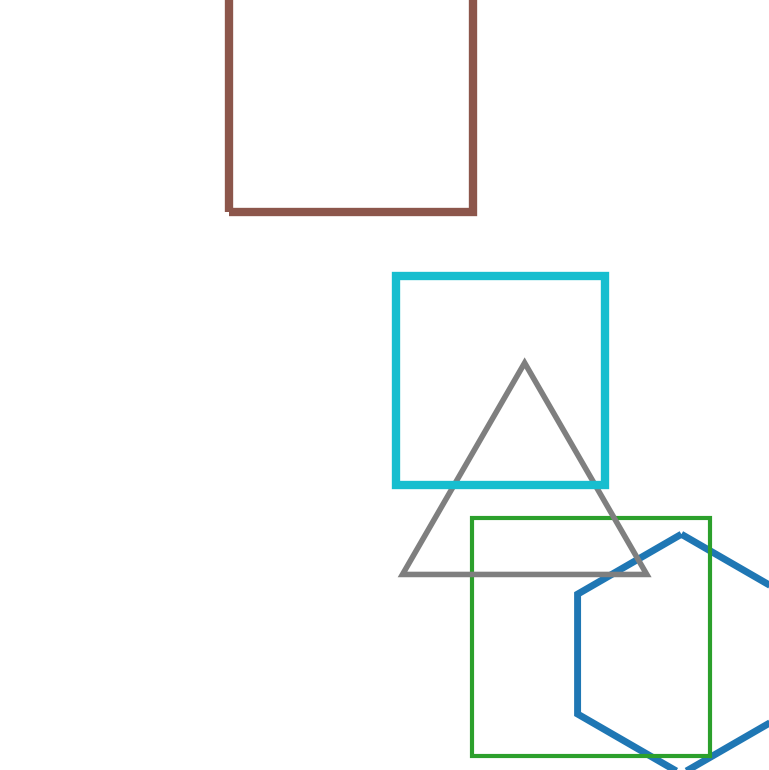[{"shape": "hexagon", "thickness": 2.5, "radius": 0.78, "center": [0.885, 0.151]}, {"shape": "square", "thickness": 1.5, "radius": 0.77, "center": [0.768, 0.172]}, {"shape": "square", "thickness": 3, "radius": 0.79, "center": [0.456, 0.883]}, {"shape": "triangle", "thickness": 2, "radius": 0.92, "center": [0.681, 0.346]}, {"shape": "square", "thickness": 3, "radius": 0.68, "center": [0.65, 0.506]}]